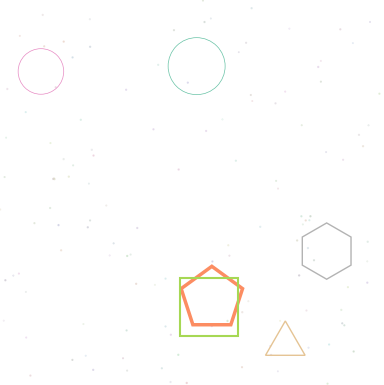[{"shape": "circle", "thickness": 0.5, "radius": 0.37, "center": [0.511, 0.828]}, {"shape": "pentagon", "thickness": 2.5, "radius": 0.42, "center": [0.55, 0.224]}, {"shape": "circle", "thickness": 0.5, "radius": 0.3, "center": [0.106, 0.814]}, {"shape": "square", "thickness": 1.5, "radius": 0.38, "center": [0.543, 0.202]}, {"shape": "triangle", "thickness": 1, "radius": 0.3, "center": [0.741, 0.107]}, {"shape": "hexagon", "thickness": 1, "radius": 0.37, "center": [0.848, 0.348]}]